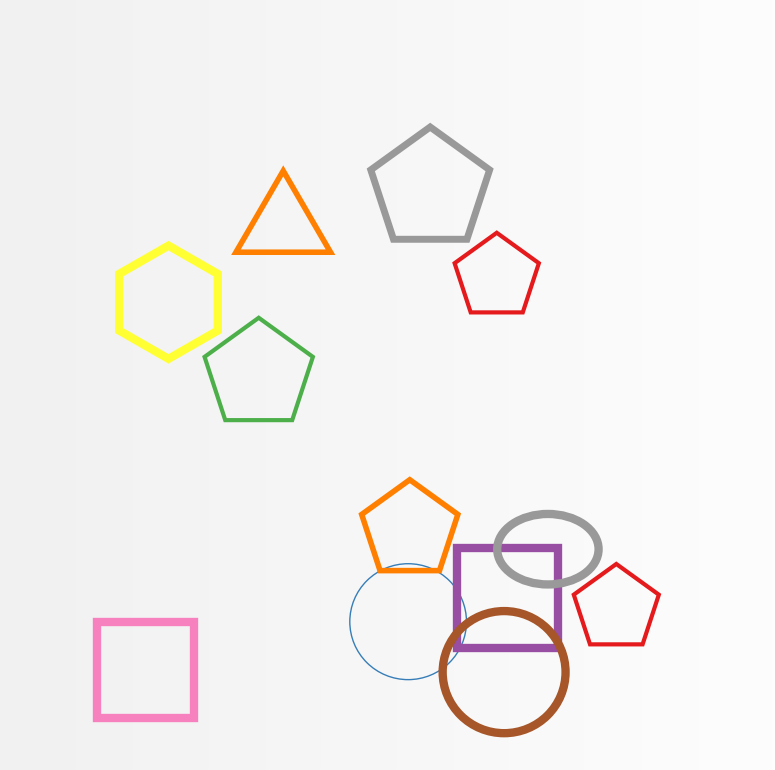[{"shape": "pentagon", "thickness": 1.5, "radius": 0.29, "center": [0.795, 0.21]}, {"shape": "pentagon", "thickness": 1.5, "radius": 0.29, "center": [0.641, 0.641]}, {"shape": "circle", "thickness": 0.5, "radius": 0.38, "center": [0.527, 0.193]}, {"shape": "pentagon", "thickness": 1.5, "radius": 0.37, "center": [0.334, 0.514]}, {"shape": "square", "thickness": 3, "radius": 0.33, "center": [0.654, 0.223]}, {"shape": "triangle", "thickness": 2, "radius": 0.35, "center": [0.365, 0.708]}, {"shape": "pentagon", "thickness": 2, "radius": 0.33, "center": [0.529, 0.312]}, {"shape": "hexagon", "thickness": 3, "radius": 0.37, "center": [0.217, 0.607]}, {"shape": "circle", "thickness": 3, "radius": 0.4, "center": [0.65, 0.127]}, {"shape": "square", "thickness": 3, "radius": 0.31, "center": [0.188, 0.13]}, {"shape": "pentagon", "thickness": 2.5, "radius": 0.4, "center": [0.555, 0.754]}, {"shape": "oval", "thickness": 3, "radius": 0.33, "center": [0.707, 0.287]}]